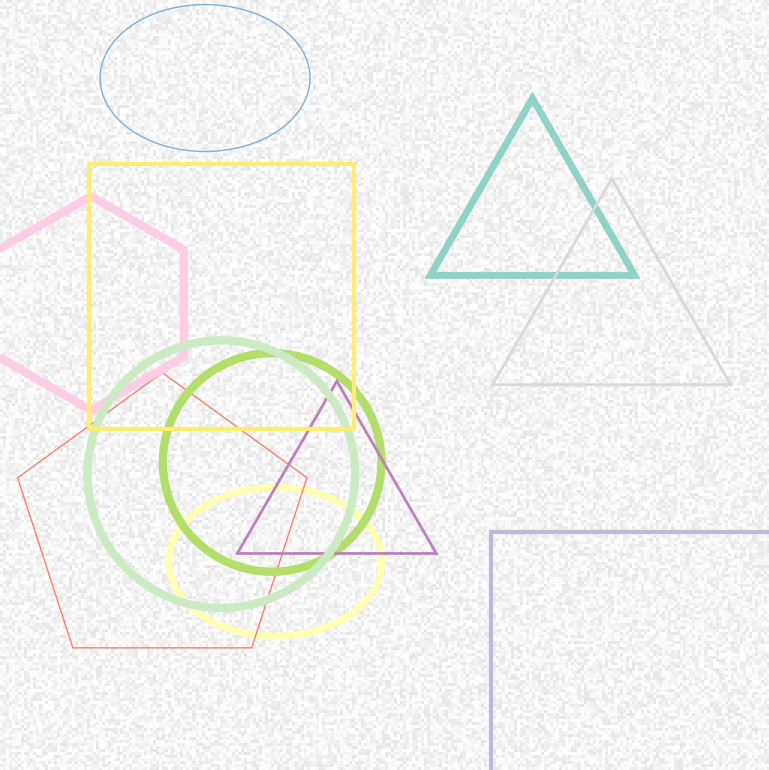[{"shape": "triangle", "thickness": 2.5, "radius": 0.77, "center": [0.691, 0.719]}, {"shape": "oval", "thickness": 2.5, "radius": 0.69, "center": [0.358, 0.27]}, {"shape": "square", "thickness": 1.5, "radius": 0.97, "center": [0.831, 0.115]}, {"shape": "pentagon", "thickness": 0.5, "radius": 0.99, "center": [0.211, 0.318]}, {"shape": "oval", "thickness": 0.5, "radius": 0.68, "center": [0.266, 0.899]}, {"shape": "circle", "thickness": 3, "radius": 0.71, "center": [0.353, 0.399]}, {"shape": "hexagon", "thickness": 3, "radius": 0.7, "center": [0.118, 0.606]}, {"shape": "triangle", "thickness": 1, "radius": 0.89, "center": [0.794, 0.59]}, {"shape": "triangle", "thickness": 1, "radius": 0.75, "center": [0.437, 0.356]}, {"shape": "circle", "thickness": 3, "radius": 0.87, "center": [0.287, 0.384]}, {"shape": "square", "thickness": 1.5, "radius": 0.86, "center": [0.288, 0.614]}]